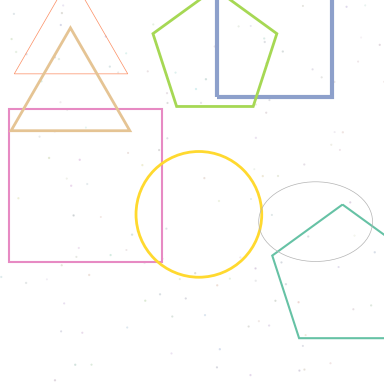[{"shape": "pentagon", "thickness": 1.5, "radius": 0.96, "center": [0.89, 0.277]}, {"shape": "triangle", "thickness": 0.5, "radius": 0.85, "center": [0.184, 0.893]}, {"shape": "square", "thickness": 3, "radius": 0.75, "center": [0.713, 0.898]}, {"shape": "square", "thickness": 1.5, "radius": 1.0, "center": [0.222, 0.518]}, {"shape": "pentagon", "thickness": 2, "radius": 0.85, "center": [0.558, 0.86]}, {"shape": "circle", "thickness": 2, "radius": 0.82, "center": [0.517, 0.443]}, {"shape": "triangle", "thickness": 2, "radius": 0.89, "center": [0.183, 0.75]}, {"shape": "oval", "thickness": 0.5, "radius": 0.74, "center": [0.82, 0.424]}]